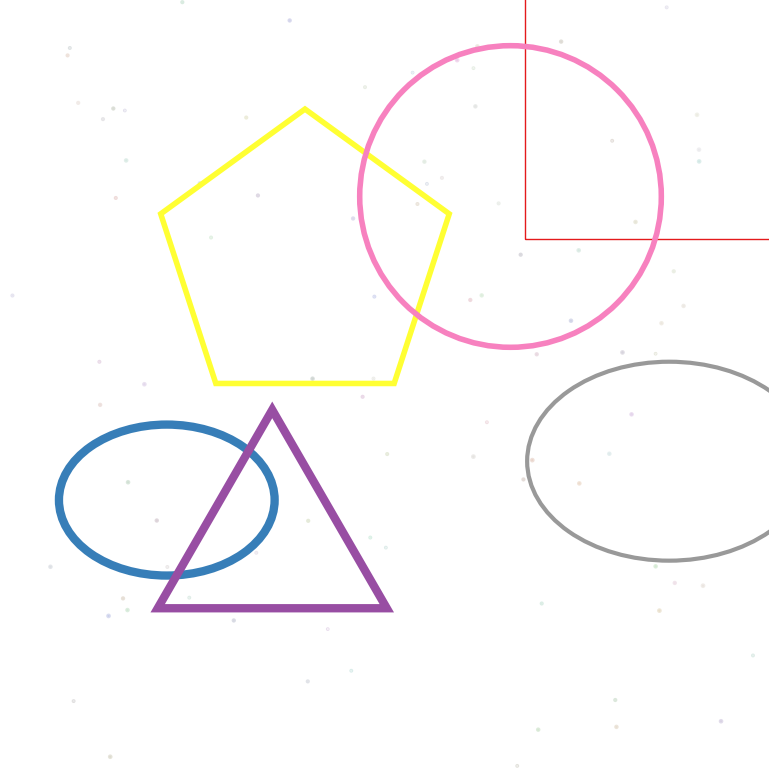[{"shape": "square", "thickness": 0.5, "radius": 0.83, "center": [0.847, 0.855]}, {"shape": "oval", "thickness": 3, "radius": 0.7, "center": [0.217, 0.351]}, {"shape": "triangle", "thickness": 3, "radius": 0.86, "center": [0.354, 0.296]}, {"shape": "pentagon", "thickness": 2, "radius": 0.98, "center": [0.396, 0.661]}, {"shape": "circle", "thickness": 2, "radius": 0.98, "center": [0.663, 0.745]}, {"shape": "oval", "thickness": 1.5, "radius": 0.92, "center": [0.869, 0.401]}]